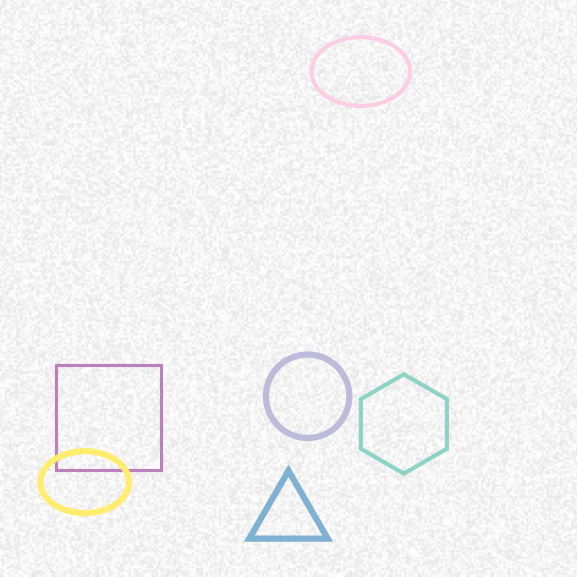[{"shape": "hexagon", "thickness": 2, "radius": 0.43, "center": [0.699, 0.265]}, {"shape": "circle", "thickness": 3, "radius": 0.36, "center": [0.533, 0.313]}, {"shape": "triangle", "thickness": 3, "radius": 0.39, "center": [0.5, 0.106]}, {"shape": "oval", "thickness": 2, "radius": 0.43, "center": [0.625, 0.875]}, {"shape": "square", "thickness": 1.5, "radius": 0.45, "center": [0.188, 0.276]}, {"shape": "oval", "thickness": 3, "radius": 0.38, "center": [0.147, 0.164]}]